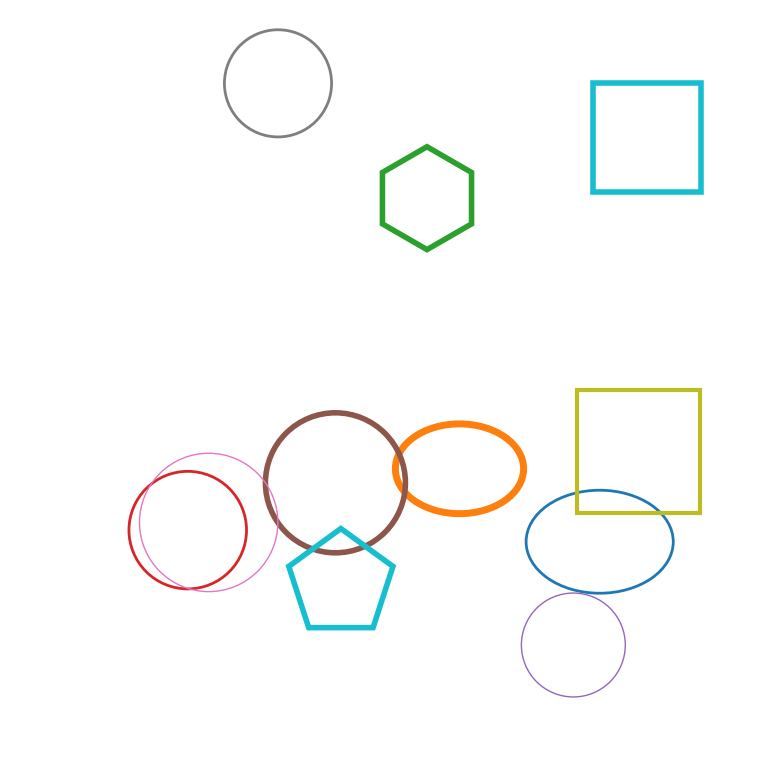[{"shape": "oval", "thickness": 1, "radius": 0.48, "center": [0.779, 0.296]}, {"shape": "oval", "thickness": 2.5, "radius": 0.42, "center": [0.597, 0.391]}, {"shape": "hexagon", "thickness": 2, "radius": 0.33, "center": [0.555, 0.743]}, {"shape": "circle", "thickness": 1, "radius": 0.38, "center": [0.244, 0.312]}, {"shape": "circle", "thickness": 0.5, "radius": 0.34, "center": [0.745, 0.162]}, {"shape": "circle", "thickness": 2, "radius": 0.45, "center": [0.436, 0.373]}, {"shape": "circle", "thickness": 0.5, "radius": 0.45, "center": [0.271, 0.322]}, {"shape": "circle", "thickness": 1, "radius": 0.35, "center": [0.361, 0.892]}, {"shape": "square", "thickness": 1.5, "radius": 0.4, "center": [0.829, 0.414]}, {"shape": "pentagon", "thickness": 2, "radius": 0.36, "center": [0.443, 0.242]}, {"shape": "square", "thickness": 2, "radius": 0.35, "center": [0.84, 0.822]}]